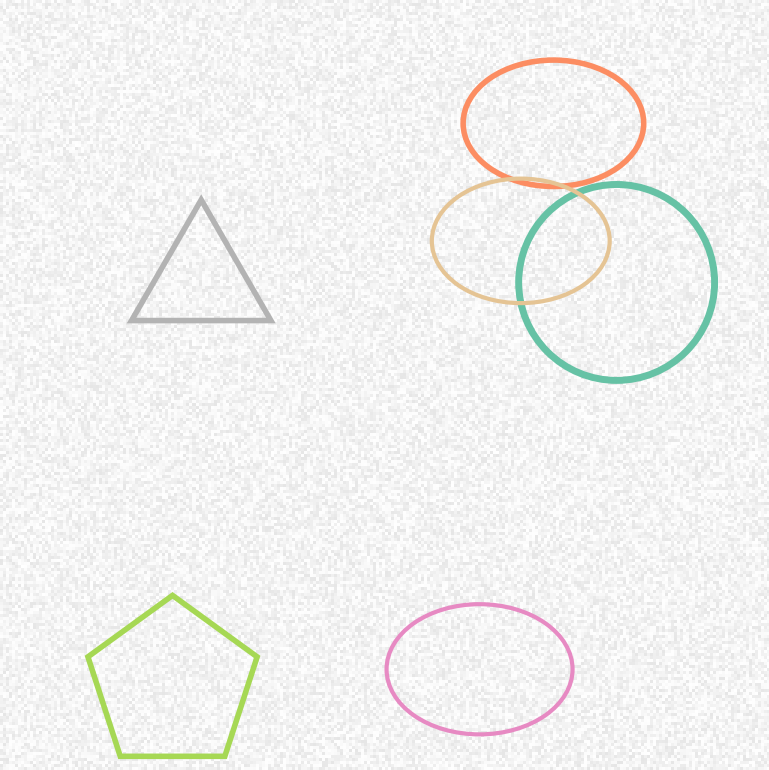[{"shape": "circle", "thickness": 2.5, "radius": 0.64, "center": [0.801, 0.633]}, {"shape": "oval", "thickness": 2, "radius": 0.59, "center": [0.719, 0.84]}, {"shape": "oval", "thickness": 1.5, "radius": 0.6, "center": [0.623, 0.131]}, {"shape": "pentagon", "thickness": 2, "radius": 0.58, "center": [0.224, 0.111]}, {"shape": "oval", "thickness": 1.5, "radius": 0.58, "center": [0.676, 0.687]}, {"shape": "triangle", "thickness": 2, "radius": 0.52, "center": [0.261, 0.636]}]